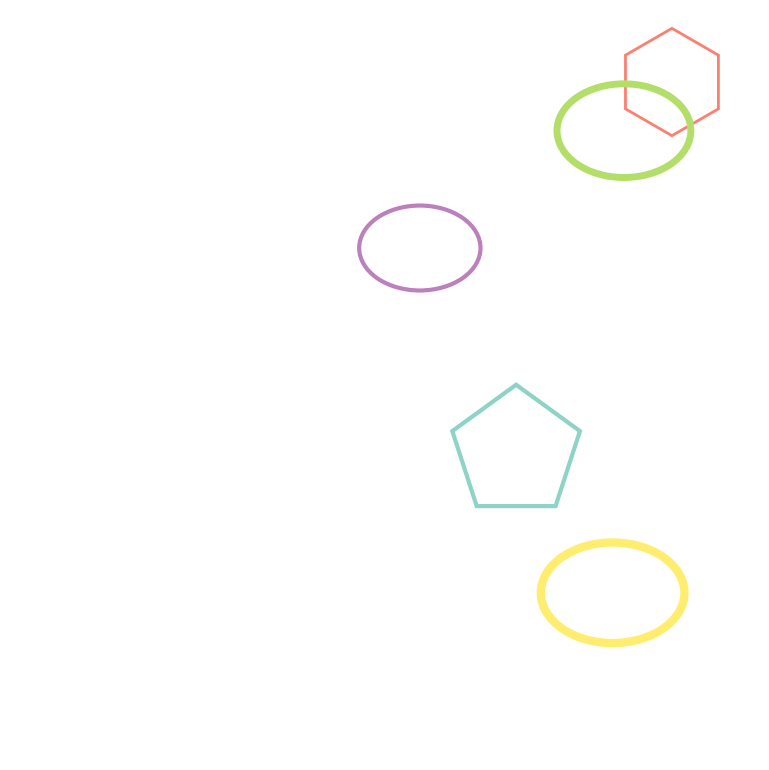[{"shape": "pentagon", "thickness": 1.5, "radius": 0.44, "center": [0.67, 0.413]}, {"shape": "hexagon", "thickness": 1, "radius": 0.35, "center": [0.873, 0.893]}, {"shape": "oval", "thickness": 2.5, "radius": 0.43, "center": [0.81, 0.83]}, {"shape": "oval", "thickness": 1.5, "radius": 0.39, "center": [0.545, 0.678]}, {"shape": "oval", "thickness": 3, "radius": 0.47, "center": [0.796, 0.23]}]